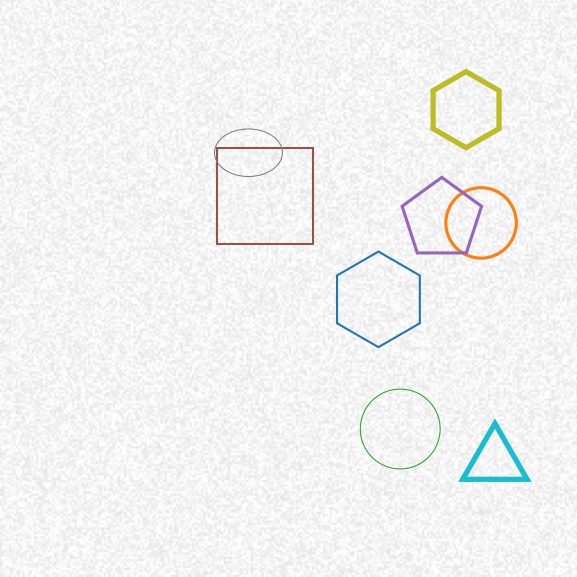[{"shape": "hexagon", "thickness": 1, "radius": 0.41, "center": [0.655, 0.481]}, {"shape": "circle", "thickness": 1.5, "radius": 0.31, "center": [0.833, 0.613]}, {"shape": "circle", "thickness": 0.5, "radius": 0.35, "center": [0.693, 0.256]}, {"shape": "pentagon", "thickness": 1.5, "radius": 0.36, "center": [0.765, 0.62]}, {"shape": "square", "thickness": 1, "radius": 0.42, "center": [0.459, 0.66]}, {"shape": "oval", "thickness": 0.5, "radius": 0.29, "center": [0.43, 0.735]}, {"shape": "hexagon", "thickness": 2.5, "radius": 0.33, "center": [0.807, 0.809]}, {"shape": "triangle", "thickness": 2.5, "radius": 0.32, "center": [0.857, 0.201]}]